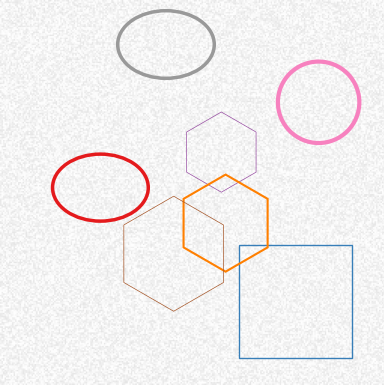[{"shape": "oval", "thickness": 2.5, "radius": 0.62, "center": [0.261, 0.513]}, {"shape": "square", "thickness": 1, "radius": 0.74, "center": [0.767, 0.216]}, {"shape": "hexagon", "thickness": 0.5, "radius": 0.52, "center": [0.575, 0.605]}, {"shape": "hexagon", "thickness": 1.5, "radius": 0.63, "center": [0.586, 0.42]}, {"shape": "hexagon", "thickness": 0.5, "radius": 0.75, "center": [0.451, 0.341]}, {"shape": "circle", "thickness": 3, "radius": 0.53, "center": [0.828, 0.734]}, {"shape": "oval", "thickness": 2.5, "radius": 0.63, "center": [0.431, 0.884]}]